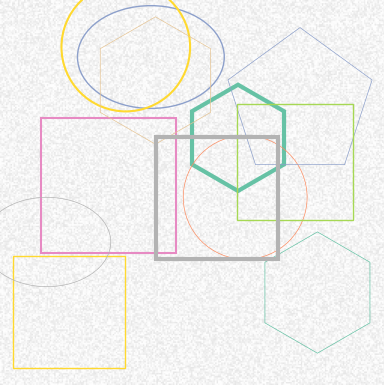[{"shape": "hexagon", "thickness": 0.5, "radius": 0.79, "center": [0.824, 0.24]}, {"shape": "hexagon", "thickness": 3, "radius": 0.69, "center": [0.618, 0.642]}, {"shape": "circle", "thickness": 0.5, "radius": 0.8, "center": [0.637, 0.487]}, {"shape": "oval", "thickness": 1, "radius": 0.95, "center": [0.392, 0.852]}, {"shape": "pentagon", "thickness": 0.5, "radius": 0.98, "center": [0.779, 0.732]}, {"shape": "square", "thickness": 1.5, "radius": 0.88, "center": [0.282, 0.519]}, {"shape": "square", "thickness": 1, "radius": 0.76, "center": [0.767, 0.579]}, {"shape": "circle", "thickness": 1.5, "radius": 0.84, "center": [0.327, 0.878]}, {"shape": "square", "thickness": 1, "radius": 0.73, "center": [0.179, 0.189]}, {"shape": "hexagon", "thickness": 0.5, "radius": 0.83, "center": [0.404, 0.791]}, {"shape": "oval", "thickness": 0.5, "radius": 0.83, "center": [0.122, 0.371]}, {"shape": "square", "thickness": 3, "radius": 0.79, "center": [0.564, 0.486]}]